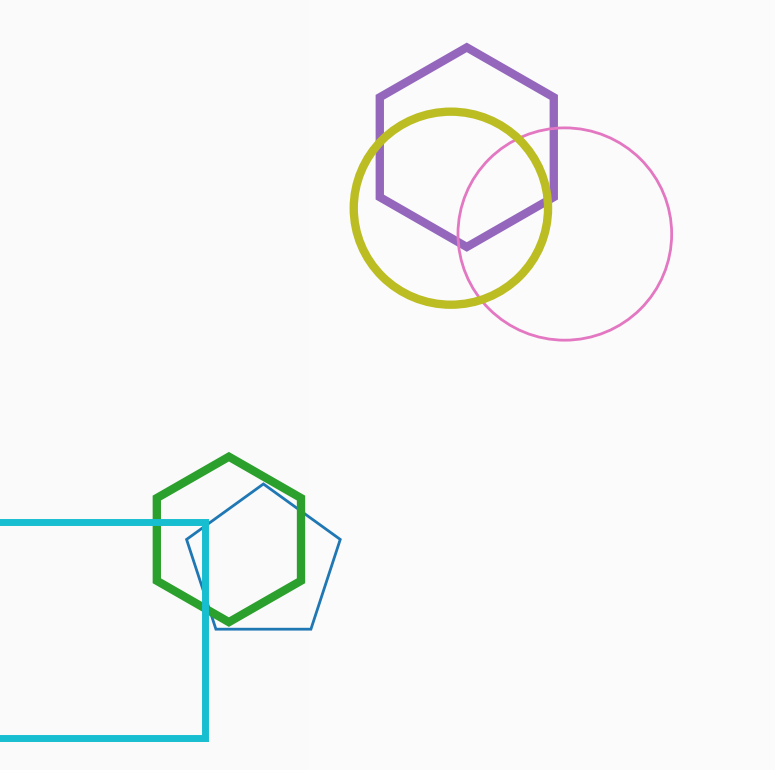[{"shape": "pentagon", "thickness": 1, "radius": 0.52, "center": [0.34, 0.267]}, {"shape": "hexagon", "thickness": 3, "radius": 0.54, "center": [0.295, 0.299]}, {"shape": "hexagon", "thickness": 3, "radius": 0.65, "center": [0.602, 0.809]}, {"shape": "circle", "thickness": 1, "radius": 0.69, "center": [0.729, 0.696]}, {"shape": "circle", "thickness": 3, "radius": 0.63, "center": [0.582, 0.73]}, {"shape": "square", "thickness": 2.5, "radius": 0.7, "center": [0.123, 0.182]}]